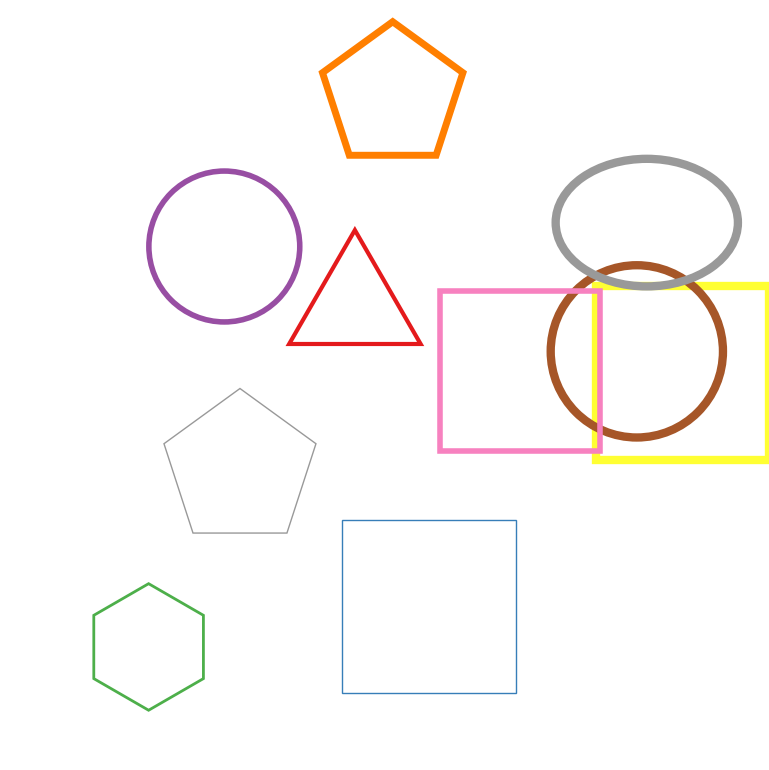[{"shape": "triangle", "thickness": 1.5, "radius": 0.49, "center": [0.461, 0.603]}, {"shape": "square", "thickness": 0.5, "radius": 0.56, "center": [0.557, 0.213]}, {"shape": "hexagon", "thickness": 1, "radius": 0.41, "center": [0.193, 0.16]}, {"shape": "circle", "thickness": 2, "radius": 0.49, "center": [0.291, 0.68]}, {"shape": "pentagon", "thickness": 2.5, "radius": 0.48, "center": [0.51, 0.876]}, {"shape": "square", "thickness": 3, "radius": 0.56, "center": [0.887, 0.516]}, {"shape": "circle", "thickness": 3, "radius": 0.56, "center": [0.827, 0.544]}, {"shape": "square", "thickness": 2, "radius": 0.52, "center": [0.675, 0.519]}, {"shape": "pentagon", "thickness": 0.5, "radius": 0.52, "center": [0.312, 0.392]}, {"shape": "oval", "thickness": 3, "radius": 0.59, "center": [0.84, 0.711]}]